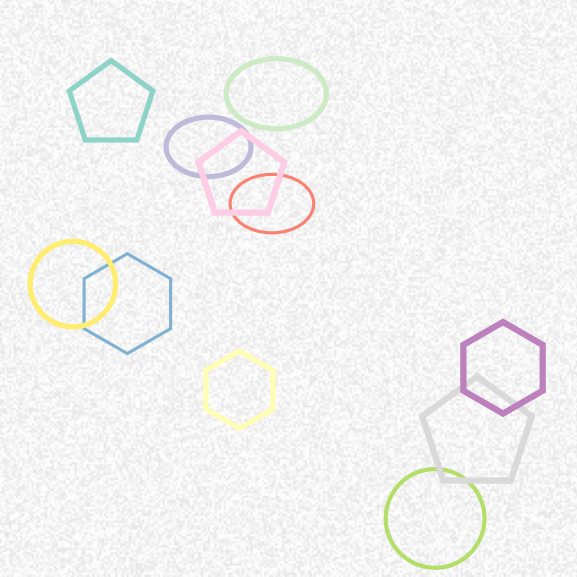[{"shape": "pentagon", "thickness": 2.5, "radius": 0.38, "center": [0.192, 0.818]}, {"shape": "hexagon", "thickness": 2.5, "radius": 0.34, "center": [0.415, 0.324]}, {"shape": "oval", "thickness": 2.5, "radius": 0.37, "center": [0.361, 0.745]}, {"shape": "oval", "thickness": 1.5, "radius": 0.36, "center": [0.471, 0.647]}, {"shape": "hexagon", "thickness": 1.5, "radius": 0.43, "center": [0.221, 0.473]}, {"shape": "circle", "thickness": 2, "radius": 0.43, "center": [0.753, 0.101]}, {"shape": "pentagon", "thickness": 3, "radius": 0.39, "center": [0.418, 0.694]}, {"shape": "pentagon", "thickness": 3, "radius": 0.5, "center": [0.826, 0.248]}, {"shape": "hexagon", "thickness": 3, "radius": 0.4, "center": [0.871, 0.362]}, {"shape": "oval", "thickness": 2.5, "radius": 0.43, "center": [0.478, 0.837]}, {"shape": "circle", "thickness": 2.5, "radius": 0.37, "center": [0.126, 0.507]}]